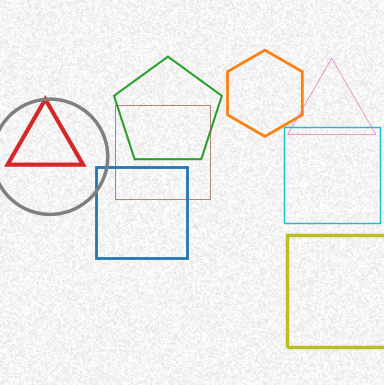[{"shape": "square", "thickness": 2, "radius": 0.59, "center": [0.368, 0.447]}, {"shape": "hexagon", "thickness": 2, "radius": 0.56, "center": [0.688, 0.758]}, {"shape": "pentagon", "thickness": 1.5, "radius": 0.74, "center": [0.436, 0.706]}, {"shape": "triangle", "thickness": 3, "radius": 0.57, "center": [0.118, 0.629]}, {"shape": "square", "thickness": 0.5, "radius": 0.61, "center": [0.422, 0.605]}, {"shape": "triangle", "thickness": 0.5, "radius": 0.66, "center": [0.862, 0.717]}, {"shape": "circle", "thickness": 2.5, "radius": 0.75, "center": [0.13, 0.593]}, {"shape": "square", "thickness": 2.5, "radius": 0.73, "center": [0.892, 0.244]}, {"shape": "square", "thickness": 1, "radius": 0.63, "center": [0.862, 0.545]}]